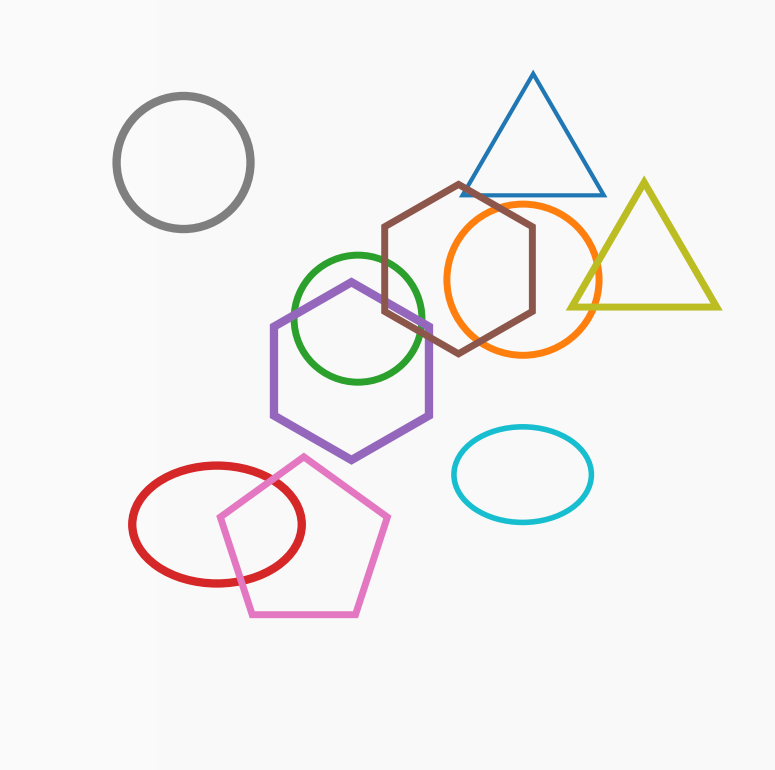[{"shape": "triangle", "thickness": 1.5, "radius": 0.53, "center": [0.688, 0.799]}, {"shape": "circle", "thickness": 2.5, "radius": 0.49, "center": [0.675, 0.637]}, {"shape": "circle", "thickness": 2.5, "radius": 0.41, "center": [0.462, 0.586]}, {"shape": "oval", "thickness": 3, "radius": 0.55, "center": [0.28, 0.319]}, {"shape": "hexagon", "thickness": 3, "radius": 0.58, "center": [0.454, 0.518]}, {"shape": "hexagon", "thickness": 2.5, "radius": 0.55, "center": [0.592, 0.651]}, {"shape": "pentagon", "thickness": 2.5, "radius": 0.57, "center": [0.392, 0.293]}, {"shape": "circle", "thickness": 3, "radius": 0.43, "center": [0.237, 0.789]}, {"shape": "triangle", "thickness": 2.5, "radius": 0.54, "center": [0.831, 0.655]}, {"shape": "oval", "thickness": 2, "radius": 0.44, "center": [0.674, 0.384]}]